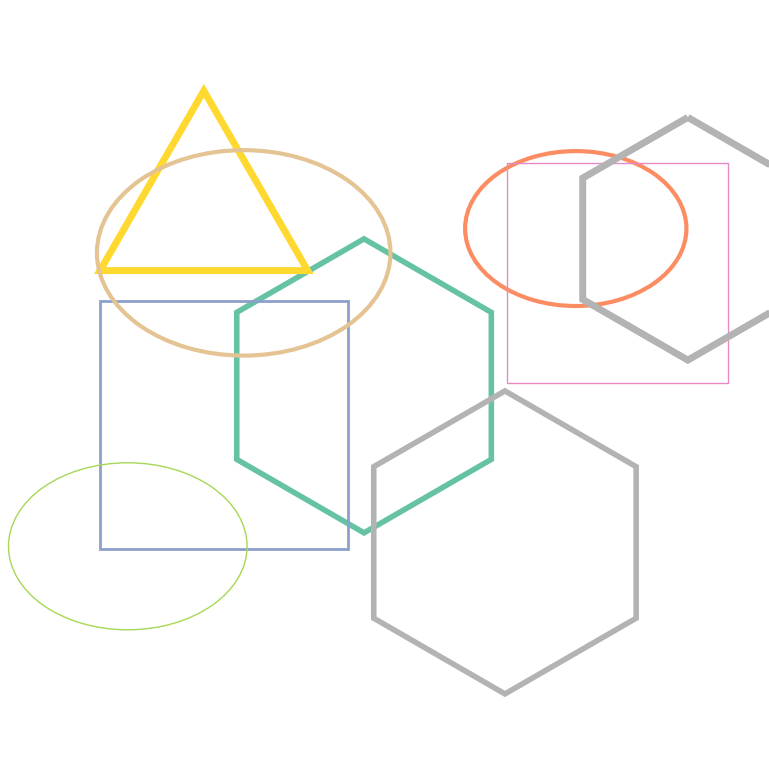[{"shape": "hexagon", "thickness": 2, "radius": 0.95, "center": [0.473, 0.499]}, {"shape": "oval", "thickness": 1.5, "radius": 0.72, "center": [0.748, 0.703]}, {"shape": "square", "thickness": 1, "radius": 0.8, "center": [0.291, 0.448]}, {"shape": "square", "thickness": 0.5, "radius": 0.72, "center": [0.802, 0.645]}, {"shape": "oval", "thickness": 0.5, "radius": 0.77, "center": [0.166, 0.291]}, {"shape": "triangle", "thickness": 2.5, "radius": 0.78, "center": [0.265, 0.726]}, {"shape": "oval", "thickness": 1.5, "radius": 0.95, "center": [0.316, 0.672]}, {"shape": "hexagon", "thickness": 2, "radius": 0.98, "center": [0.656, 0.296]}, {"shape": "hexagon", "thickness": 2.5, "radius": 0.79, "center": [0.893, 0.69]}]